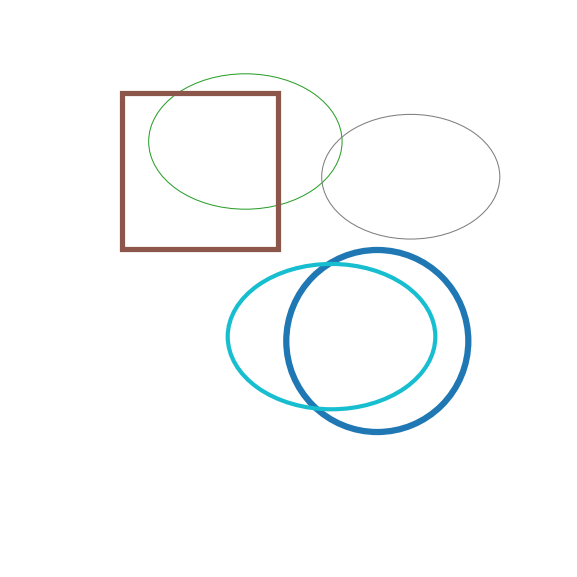[{"shape": "circle", "thickness": 3, "radius": 0.79, "center": [0.653, 0.409]}, {"shape": "oval", "thickness": 0.5, "radius": 0.84, "center": [0.425, 0.754]}, {"shape": "square", "thickness": 2.5, "radius": 0.67, "center": [0.347, 0.703]}, {"shape": "oval", "thickness": 0.5, "radius": 0.77, "center": [0.711, 0.693]}, {"shape": "oval", "thickness": 2, "radius": 0.9, "center": [0.574, 0.416]}]